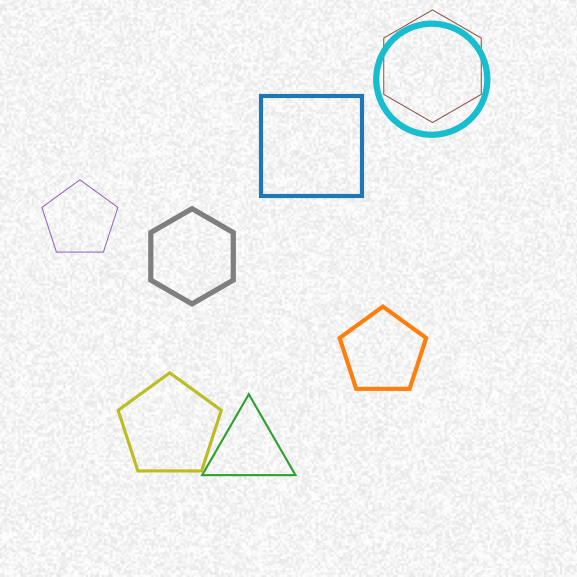[{"shape": "square", "thickness": 2, "radius": 0.44, "center": [0.539, 0.746]}, {"shape": "pentagon", "thickness": 2, "radius": 0.39, "center": [0.663, 0.39]}, {"shape": "triangle", "thickness": 1, "radius": 0.47, "center": [0.431, 0.223]}, {"shape": "pentagon", "thickness": 0.5, "radius": 0.35, "center": [0.138, 0.619]}, {"shape": "hexagon", "thickness": 0.5, "radius": 0.49, "center": [0.749, 0.884]}, {"shape": "hexagon", "thickness": 2.5, "radius": 0.41, "center": [0.333, 0.555]}, {"shape": "pentagon", "thickness": 1.5, "radius": 0.47, "center": [0.294, 0.26]}, {"shape": "circle", "thickness": 3, "radius": 0.48, "center": [0.748, 0.862]}]